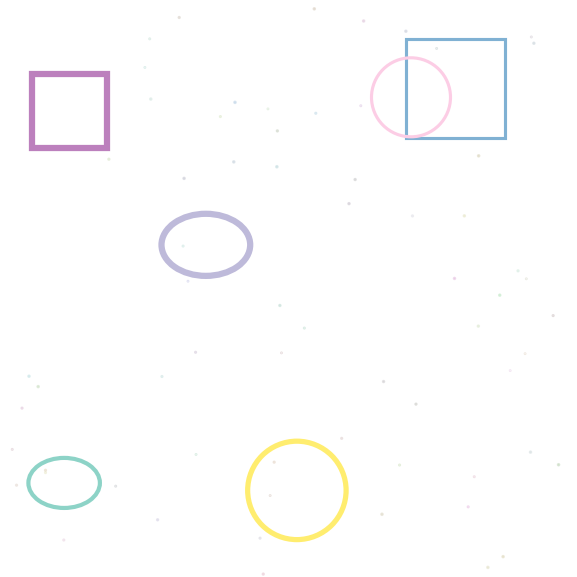[{"shape": "oval", "thickness": 2, "radius": 0.31, "center": [0.111, 0.163]}, {"shape": "oval", "thickness": 3, "radius": 0.38, "center": [0.356, 0.575]}, {"shape": "square", "thickness": 1.5, "radius": 0.43, "center": [0.789, 0.846]}, {"shape": "circle", "thickness": 1.5, "radius": 0.34, "center": [0.712, 0.831]}, {"shape": "square", "thickness": 3, "radius": 0.32, "center": [0.12, 0.807]}, {"shape": "circle", "thickness": 2.5, "radius": 0.43, "center": [0.514, 0.15]}]